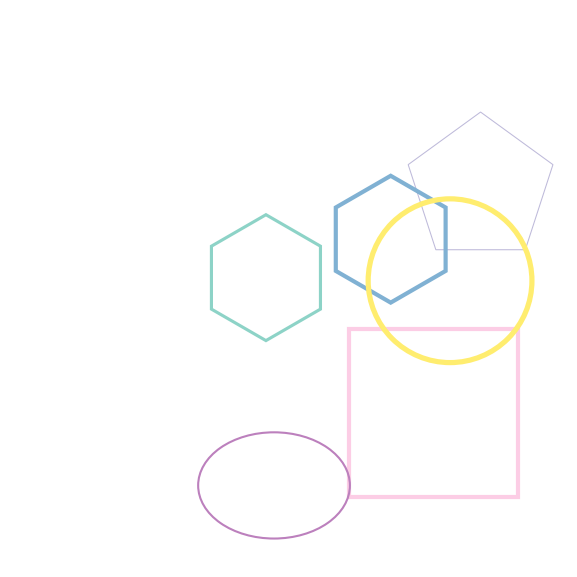[{"shape": "hexagon", "thickness": 1.5, "radius": 0.54, "center": [0.461, 0.518]}, {"shape": "pentagon", "thickness": 0.5, "radius": 0.66, "center": [0.832, 0.673]}, {"shape": "hexagon", "thickness": 2, "radius": 0.55, "center": [0.677, 0.585]}, {"shape": "square", "thickness": 2, "radius": 0.73, "center": [0.751, 0.285]}, {"shape": "oval", "thickness": 1, "radius": 0.66, "center": [0.475, 0.159]}, {"shape": "circle", "thickness": 2.5, "radius": 0.71, "center": [0.779, 0.513]}]